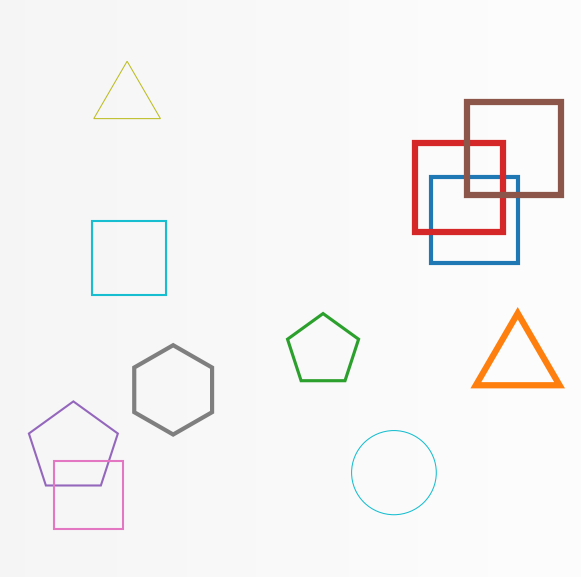[{"shape": "square", "thickness": 2, "radius": 0.37, "center": [0.817, 0.618]}, {"shape": "triangle", "thickness": 3, "radius": 0.42, "center": [0.891, 0.374]}, {"shape": "pentagon", "thickness": 1.5, "radius": 0.32, "center": [0.556, 0.392]}, {"shape": "square", "thickness": 3, "radius": 0.38, "center": [0.79, 0.674]}, {"shape": "pentagon", "thickness": 1, "radius": 0.4, "center": [0.126, 0.224]}, {"shape": "square", "thickness": 3, "radius": 0.4, "center": [0.884, 0.741]}, {"shape": "square", "thickness": 1, "radius": 0.3, "center": [0.153, 0.142]}, {"shape": "hexagon", "thickness": 2, "radius": 0.39, "center": [0.298, 0.324]}, {"shape": "triangle", "thickness": 0.5, "radius": 0.33, "center": [0.219, 0.827]}, {"shape": "square", "thickness": 1, "radius": 0.32, "center": [0.222, 0.552]}, {"shape": "circle", "thickness": 0.5, "radius": 0.36, "center": [0.678, 0.181]}]